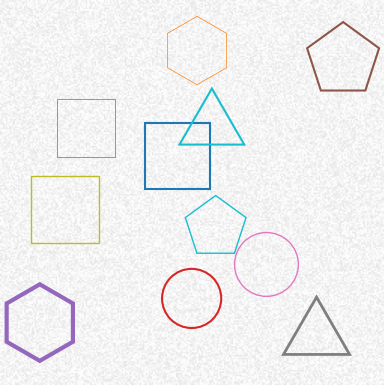[{"shape": "square", "thickness": 1.5, "radius": 0.43, "center": [0.461, 0.595]}, {"shape": "hexagon", "thickness": 0.5, "radius": 0.44, "center": [0.512, 0.869]}, {"shape": "square", "thickness": 0.5, "radius": 0.38, "center": [0.224, 0.668]}, {"shape": "circle", "thickness": 1.5, "radius": 0.38, "center": [0.498, 0.225]}, {"shape": "hexagon", "thickness": 3, "radius": 0.5, "center": [0.103, 0.162]}, {"shape": "pentagon", "thickness": 1.5, "radius": 0.49, "center": [0.891, 0.844]}, {"shape": "circle", "thickness": 1, "radius": 0.41, "center": [0.692, 0.313]}, {"shape": "triangle", "thickness": 2, "radius": 0.5, "center": [0.822, 0.129]}, {"shape": "square", "thickness": 1, "radius": 0.44, "center": [0.17, 0.456]}, {"shape": "triangle", "thickness": 1.5, "radius": 0.49, "center": [0.55, 0.673]}, {"shape": "pentagon", "thickness": 1, "radius": 0.41, "center": [0.56, 0.409]}]